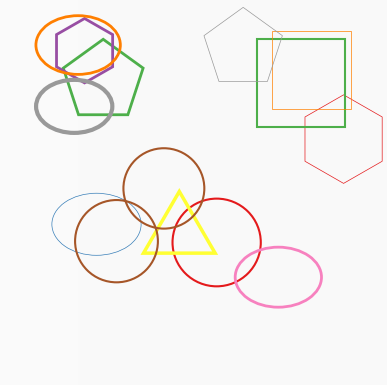[{"shape": "circle", "thickness": 1.5, "radius": 0.57, "center": [0.559, 0.37]}, {"shape": "hexagon", "thickness": 0.5, "radius": 0.58, "center": [0.887, 0.639]}, {"shape": "oval", "thickness": 0.5, "radius": 0.58, "center": [0.249, 0.417]}, {"shape": "pentagon", "thickness": 2, "radius": 0.54, "center": [0.266, 0.79]}, {"shape": "square", "thickness": 1.5, "radius": 0.57, "center": [0.777, 0.785]}, {"shape": "hexagon", "thickness": 2, "radius": 0.42, "center": [0.218, 0.868]}, {"shape": "oval", "thickness": 2, "radius": 0.54, "center": [0.202, 0.883]}, {"shape": "square", "thickness": 0.5, "radius": 0.51, "center": [0.803, 0.818]}, {"shape": "triangle", "thickness": 2.5, "radius": 0.53, "center": [0.463, 0.396]}, {"shape": "circle", "thickness": 1.5, "radius": 0.52, "center": [0.423, 0.511]}, {"shape": "circle", "thickness": 1.5, "radius": 0.53, "center": [0.301, 0.374]}, {"shape": "oval", "thickness": 2, "radius": 0.56, "center": [0.718, 0.28]}, {"shape": "oval", "thickness": 3, "radius": 0.49, "center": [0.191, 0.724]}, {"shape": "pentagon", "thickness": 0.5, "radius": 0.53, "center": [0.628, 0.874]}]